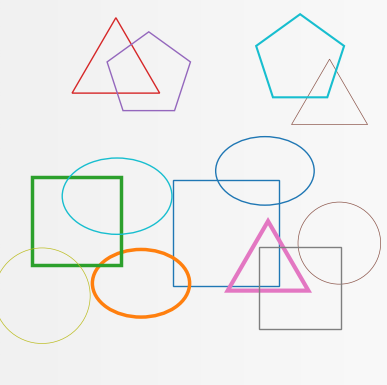[{"shape": "square", "thickness": 1, "radius": 0.69, "center": [0.583, 0.395]}, {"shape": "oval", "thickness": 1, "radius": 0.64, "center": [0.684, 0.556]}, {"shape": "oval", "thickness": 2.5, "radius": 0.63, "center": [0.364, 0.264]}, {"shape": "square", "thickness": 2.5, "radius": 0.57, "center": [0.197, 0.427]}, {"shape": "triangle", "thickness": 1, "radius": 0.65, "center": [0.299, 0.823]}, {"shape": "pentagon", "thickness": 1, "radius": 0.57, "center": [0.384, 0.804]}, {"shape": "triangle", "thickness": 0.5, "radius": 0.57, "center": [0.85, 0.733]}, {"shape": "circle", "thickness": 0.5, "radius": 0.53, "center": [0.876, 0.368]}, {"shape": "triangle", "thickness": 3, "radius": 0.6, "center": [0.692, 0.305]}, {"shape": "square", "thickness": 1, "radius": 0.53, "center": [0.775, 0.251]}, {"shape": "circle", "thickness": 0.5, "radius": 0.62, "center": [0.109, 0.232]}, {"shape": "pentagon", "thickness": 1.5, "radius": 0.6, "center": [0.774, 0.844]}, {"shape": "oval", "thickness": 1, "radius": 0.71, "center": [0.302, 0.49]}]